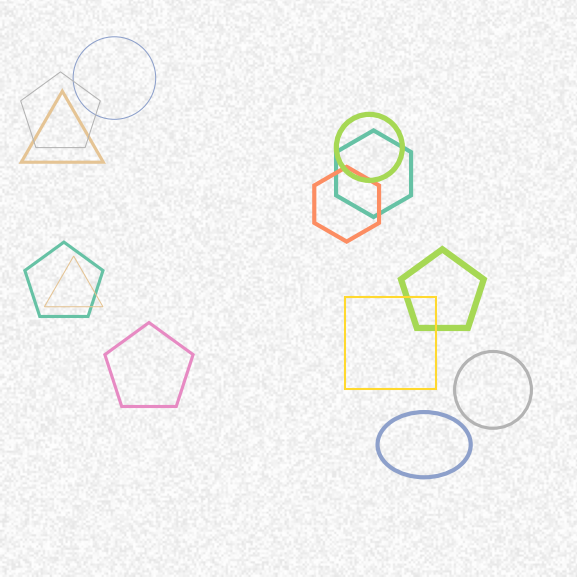[{"shape": "hexagon", "thickness": 2, "radius": 0.37, "center": [0.647, 0.698]}, {"shape": "pentagon", "thickness": 1.5, "radius": 0.36, "center": [0.111, 0.509]}, {"shape": "hexagon", "thickness": 2, "radius": 0.32, "center": [0.6, 0.646]}, {"shape": "oval", "thickness": 2, "radius": 0.4, "center": [0.734, 0.229]}, {"shape": "circle", "thickness": 0.5, "radius": 0.36, "center": [0.198, 0.864]}, {"shape": "pentagon", "thickness": 1.5, "radius": 0.4, "center": [0.258, 0.36]}, {"shape": "pentagon", "thickness": 3, "radius": 0.38, "center": [0.766, 0.492]}, {"shape": "circle", "thickness": 2.5, "radius": 0.29, "center": [0.64, 0.744]}, {"shape": "square", "thickness": 1, "radius": 0.4, "center": [0.676, 0.405]}, {"shape": "triangle", "thickness": 0.5, "radius": 0.29, "center": [0.128, 0.497]}, {"shape": "triangle", "thickness": 1.5, "radius": 0.41, "center": [0.108, 0.759]}, {"shape": "circle", "thickness": 1.5, "radius": 0.33, "center": [0.854, 0.324]}, {"shape": "pentagon", "thickness": 0.5, "radius": 0.36, "center": [0.105, 0.802]}]